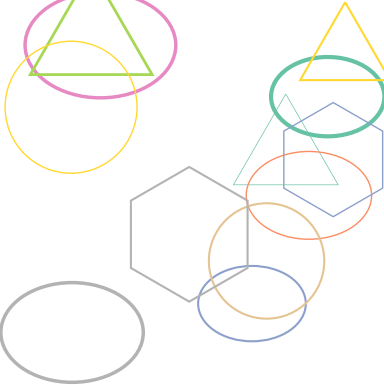[{"shape": "oval", "thickness": 3, "radius": 0.74, "center": [0.851, 0.749]}, {"shape": "triangle", "thickness": 0.5, "radius": 0.79, "center": [0.742, 0.599]}, {"shape": "oval", "thickness": 1, "radius": 0.81, "center": [0.802, 0.493]}, {"shape": "hexagon", "thickness": 1, "radius": 0.74, "center": [0.866, 0.585]}, {"shape": "oval", "thickness": 1.5, "radius": 0.7, "center": [0.654, 0.211]}, {"shape": "oval", "thickness": 2.5, "radius": 0.98, "center": [0.261, 0.883]}, {"shape": "triangle", "thickness": 2, "radius": 0.91, "center": [0.237, 0.898]}, {"shape": "circle", "thickness": 1, "radius": 0.86, "center": [0.185, 0.722]}, {"shape": "triangle", "thickness": 1.5, "radius": 0.67, "center": [0.896, 0.859]}, {"shape": "circle", "thickness": 1.5, "radius": 0.75, "center": [0.692, 0.322]}, {"shape": "hexagon", "thickness": 1.5, "radius": 0.87, "center": [0.492, 0.391]}, {"shape": "oval", "thickness": 2.5, "radius": 0.92, "center": [0.187, 0.136]}]